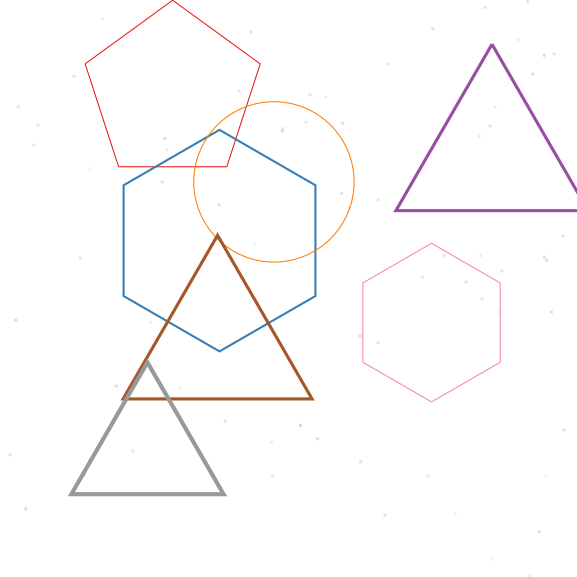[{"shape": "pentagon", "thickness": 0.5, "radius": 0.8, "center": [0.299, 0.839]}, {"shape": "hexagon", "thickness": 1, "radius": 0.96, "center": [0.38, 0.582]}, {"shape": "triangle", "thickness": 1.5, "radius": 0.96, "center": [0.852, 0.73]}, {"shape": "circle", "thickness": 0.5, "radius": 0.69, "center": [0.474, 0.684]}, {"shape": "triangle", "thickness": 1.5, "radius": 0.94, "center": [0.377, 0.403]}, {"shape": "hexagon", "thickness": 0.5, "radius": 0.69, "center": [0.747, 0.441]}, {"shape": "triangle", "thickness": 2, "radius": 0.76, "center": [0.255, 0.219]}]